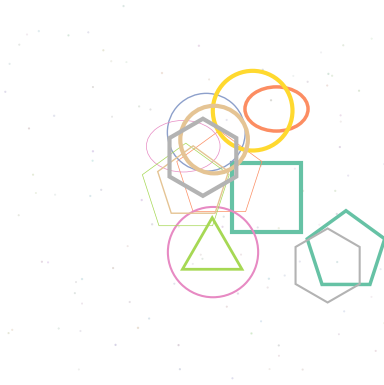[{"shape": "square", "thickness": 3, "radius": 0.45, "center": [0.693, 0.488]}, {"shape": "pentagon", "thickness": 2.5, "radius": 0.53, "center": [0.899, 0.347]}, {"shape": "pentagon", "thickness": 0.5, "radius": 0.58, "center": [0.57, 0.545]}, {"shape": "oval", "thickness": 2.5, "radius": 0.41, "center": [0.718, 0.717]}, {"shape": "circle", "thickness": 1, "radius": 0.51, "center": [0.536, 0.656]}, {"shape": "oval", "thickness": 0.5, "radius": 0.48, "center": [0.476, 0.62]}, {"shape": "circle", "thickness": 1.5, "radius": 0.59, "center": [0.553, 0.345]}, {"shape": "pentagon", "thickness": 0.5, "radius": 0.59, "center": [0.483, 0.51]}, {"shape": "triangle", "thickness": 2, "radius": 0.45, "center": [0.551, 0.345]}, {"shape": "circle", "thickness": 3, "radius": 0.52, "center": [0.656, 0.713]}, {"shape": "circle", "thickness": 3, "radius": 0.44, "center": [0.556, 0.637]}, {"shape": "pentagon", "thickness": 1, "radius": 0.48, "center": [0.502, 0.524]}, {"shape": "hexagon", "thickness": 3, "radius": 0.5, "center": [0.527, 0.591]}, {"shape": "hexagon", "thickness": 1.5, "radius": 0.48, "center": [0.851, 0.31]}]